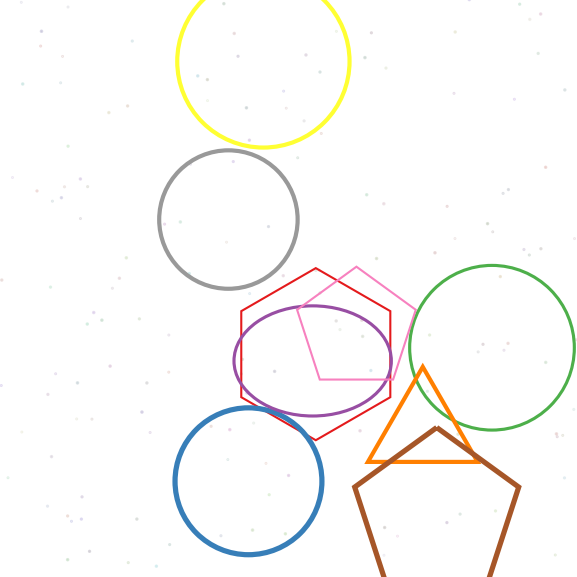[{"shape": "hexagon", "thickness": 1, "radius": 0.75, "center": [0.547, 0.386]}, {"shape": "circle", "thickness": 2.5, "radius": 0.64, "center": [0.43, 0.166]}, {"shape": "circle", "thickness": 1.5, "radius": 0.71, "center": [0.852, 0.397]}, {"shape": "oval", "thickness": 1.5, "radius": 0.68, "center": [0.541, 0.374]}, {"shape": "triangle", "thickness": 2, "radius": 0.55, "center": [0.732, 0.254]}, {"shape": "circle", "thickness": 2, "radius": 0.75, "center": [0.456, 0.893]}, {"shape": "pentagon", "thickness": 2.5, "radius": 0.75, "center": [0.756, 0.11]}, {"shape": "pentagon", "thickness": 1, "radius": 0.54, "center": [0.617, 0.429]}, {"shape": "circle", "thickness": 2, "radius": 0.6, "center": [0.396, 0.619]}]